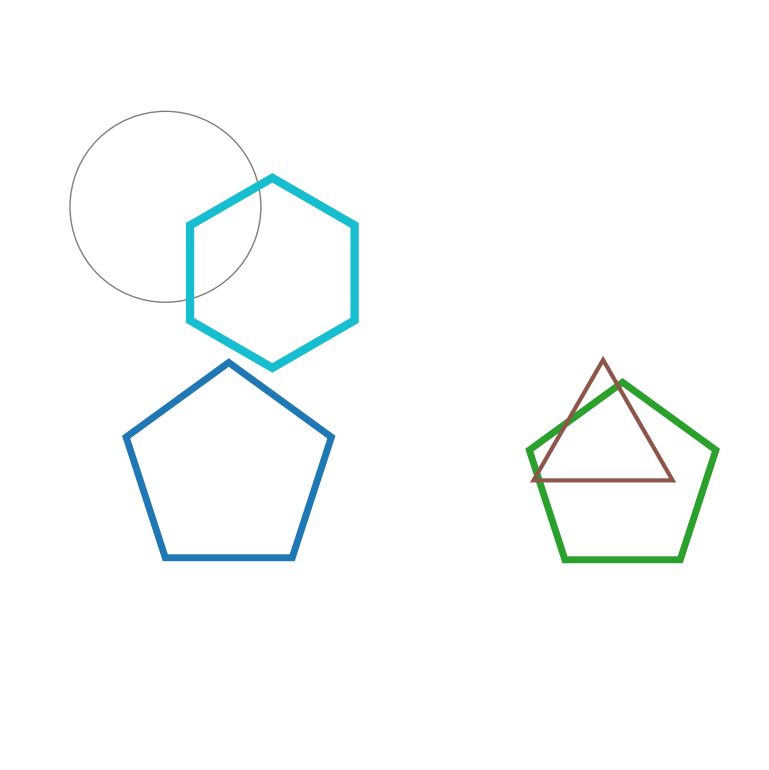[{"shape": "pentagon", "thickness": 2.5, "radius": 0.7, "center": [0.297, 0.389]}, {"shape": "pentagon", "thickness": 2.5, "radius": 0.64, "center": [0.809, 0.376]}, {"shape": "triangle", "thickness": 1.5, "radius": 0.52, "center": [0.783, 0.428]}, {"shape": "circle", "thickness": 0.5, "radius": 0.62, "center": [0.215, 0.731]}, {"shape": "hexagon", "thickness": 3, "radius": 0.62, "center": [0.354, 0.646]}]